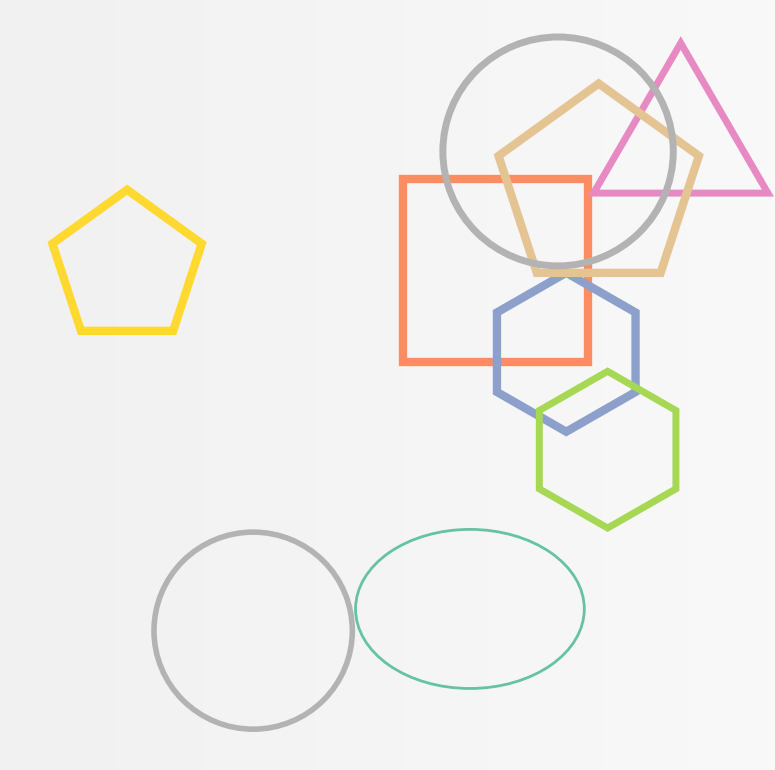[{"shape": "oval", "thickness": 1, "radius": 0.74, "center": [0.606, 0.209]}, {"shape": "square", "thickness": 3, "radius": 0.59, "center": [0.64, 0.649]}, {"shape": "hexagon", "thickness": 3, "radius": 0.52, "center": [0.731, 0.543]}, {"shape": "triangle", "thickness": 2.5, "radius": 0.65, "center": [0.878, 0.814]}, {"shape": "hexagon", "thickness": 2.5, "radius": 0.51, "center": [0.784, 0.416]}, {"shape": "pentagon", "thickness": 3, "radius": 0.51, "center": [0.164, 0.652]}, {"shape": "pentagon", "thickness": 3, "radius": 0.68, "center": [0.773, 0.756]}, {"shape": "circle", "thickness": 2, "radius": 0.64, "center": [0.327, 0.181]}, {"shape": "circle", "thickness": 2.5, "radius": 0.74, "center": [0.72, 0.803]}]